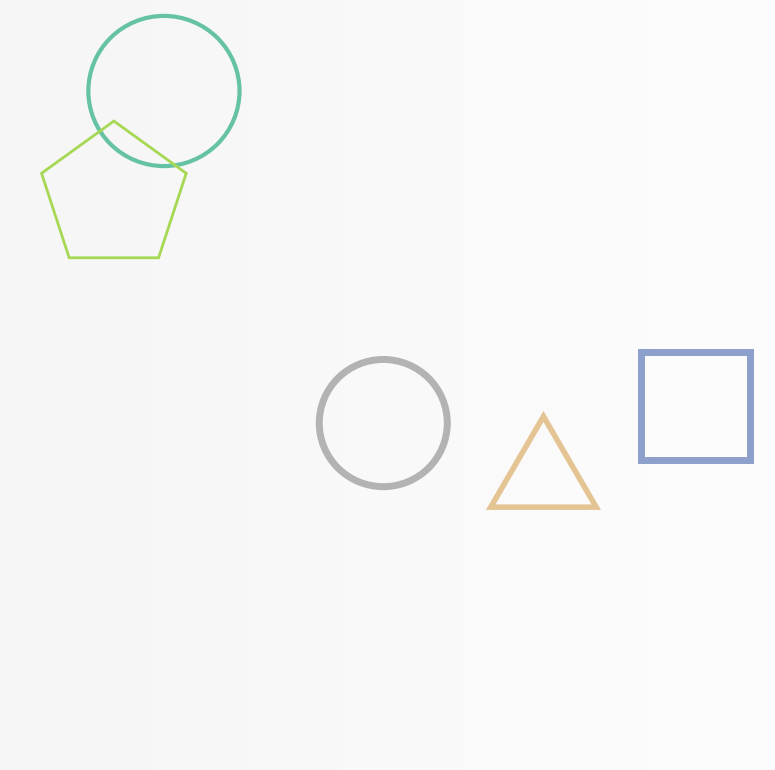[{"shape": "circle", "thickness": 1.5, "radius": 0.49, "center": [0.212, 0.882]}, {"shape": "square", "thickness": 2.5, "radius": 0.35, "center": [0.897, 0.472]}, {"shape": "pentagon", "thickness": 1, "radius": 0.49, "center": [0.147, 0.745]}, {"shape": "triangle", "thickness": 2, "radius": 0.39, "center": [0.701, 0.381]}, {"shape": "circle", "thickness": 2.5, "radius": 0.41, "center": [0.495, 0.451]}]